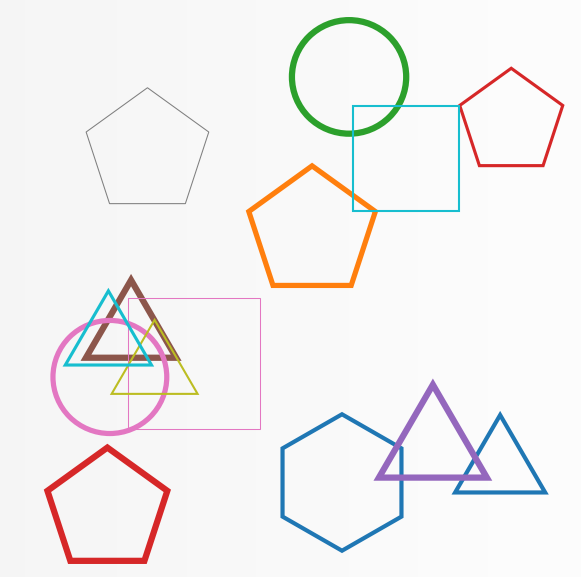[{"shape": "hexagon", "thickness": 2, "radius": 0.59, "center": [0.588, 0.164]}, {"shape": "triangle", "thickness": 2, "radius": 0.45, "center": [0.86, 0.191]}, {"shape": "pentagon", "thickness": 2.5, "radius": 0.57, "center": [0.537, 0.597]}, {"shape": "circle", "thickness": 3, "radius": 0.49, "center": [0.601, 0.866]}, {"shape": "pentagon", "thickness": 3, "radius": 0.54, "center": [0.185, 0.116]}, {"shape": "pentagon", "thickness": 1.5, "radius": 0.47, "center": [0.88, 0.788]}, {"shape": "triangle", "thickness": 3, "radius": 0.54, "center": [0.745, 0.226]}, {"shape": "triangle", "thickness": 3, "radius": 0.45, "center": [0.225, 0.424]}, {"shape": "circle", "thickness": 2.5, "radius": 0.49, "center": [0.189, 0.346]}, {"shape": "square", "thickness": 0.5, "radius": 0.57, "center": [0.334, 0.37]}, {"shape": "pentagon", "thickness": 0.5, "radius": 0.55, "center": [0.254, 0.736]}, {"shape": "triangle", "thickness": 1, "radius": 0.43, "center": [0.266, 0.36]}, {"shape": "square", "thickness": 1, "radius": 0.46, "center": [0.699, 0.725]}, {"shape": "triangle", "thickness": 1.5, "radius": 0.43, "center": [0.186, 0.41]}]